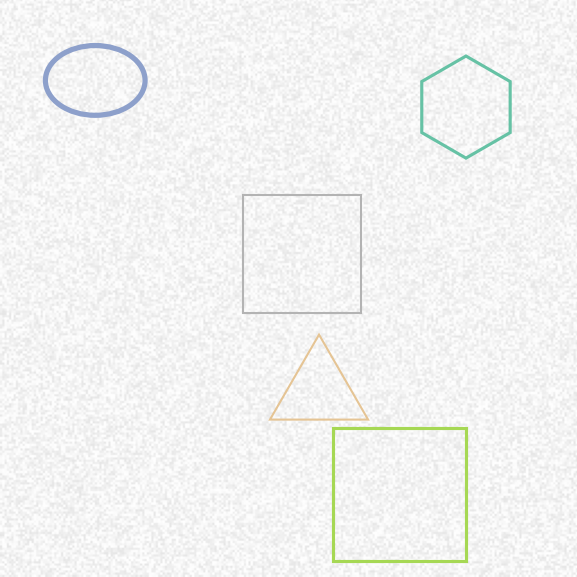[{"shape": "hexagon", "thickness": 1.5, "radius": 0.44, "center": [0.807, 0.814]}, {"shape": "oval", "thickness": 2.5, "radius": 0.43, "center": [0.165, 0.86]}, {"shape": "square", "thickness": 1.5, "radius": 0.58, "center": [0.692, 0.142]}, {"shape": "triangle", "thickness": 1, "radius": 0.49, "center": [0.552, 0.322]}, {"shape": "square", "thickness": 1, "radius": 0.51, "center": [0.523, 0.559]}]